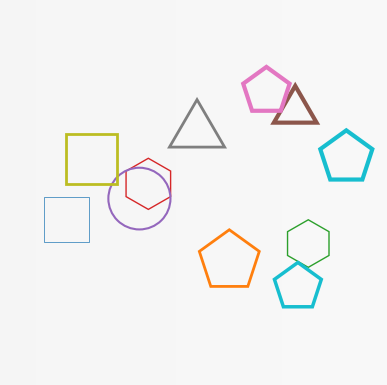[{"shape": "square", "thickness": 0.5, "radius": 0.29, "center": [0.172, 0.43]}, {"shape": "pentagon", "thickness": 2, "radius": 0.41, "center": [0.592, 0.322]}, {"shape": "hexagon", "thickness": 1, "radius": 0.31, "center": [0.796, 0.367]}, {"shape": "hexagon", "thickness": 1, "radius": 0.33, "center": [0.383, 0.523]}, {"shape": "circle", "thickness": 1.5, "radius": 0.4, "center": [0.36, 0.484]}, {"shape": "triangle", "thickness": 3, "radius": 0.32, "center": [0.762, 0.713]}, {"shape": "pentagon", "thickness": 3, "radius": 0.31, "center": [0.688, 0.763]}, {"shape": "triangle", "thickness": 2, "radius": 0.41, "center": [0.508, 0.659]}, {"shape": "square", "thickness": 2, "radius": 0.32, "center": [0.236, 0.587]}, {"shape": "pentagon", "thickness": 3, "radius": 0.35, "center": [0.894, 0.591]}, {"shape": "pentagon", "thickness": 2.5, "radius": 0.32, "center": [0.769, 0.255]}]